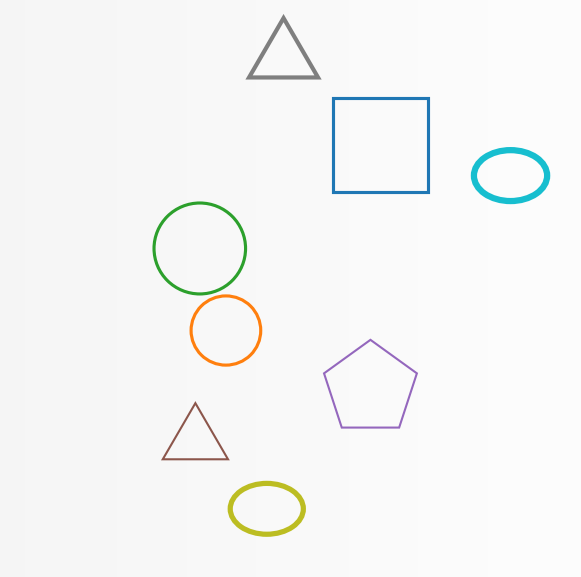[{"shape": "square", "thickness": 1.5, "radius": 0.41, "center": [0.655, 0.747]}, {"shape": "circle", "thickness": 1.5, "radius": 0.3, "center": [0.389, 0.427]}, {"shape": "circle", "thickness": 1.5, "radius": 0.39, "center": [0.344, 0.569]}, {"shape": "pentagon", "thickness": 1, "radius": 0.42, "center": [0.637, 0.327]}, {"shape": "triangle", "thickness": 1, "radius": 0.32, "center": [0.336, 0.236]}, {"shape": "triangle", "thickness": 2, "radius": 0.34, "center": [0.488, 0.899]}, {"shape": "oval", "thickness": 2.5, "radius": 0.31, "center": [0.459, 0.118]}, {"shape": "oval", "thickness": 3, "radius": 0.31, "center": [0.878, 0.695]}]